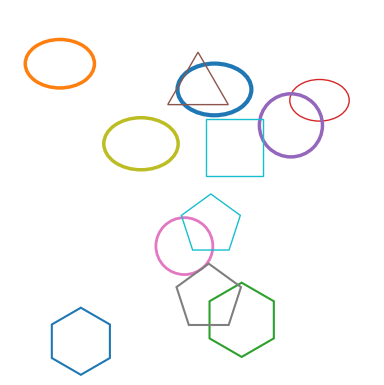[{"shape": "oval", "thickness": 3, "radius": 0.48, "center": [0.557, 0.768]}, {"shape": "hexagon", "thickness": 1.5, "radius": 0.44, "center": [0.21, 0.114]}, {"shape": "oval", "thickness": 2.5, "radius": 0.45, "center": [0.155, 0.834]}, {"shape": "hexagon", "thickness": 1.5, "radius": 0.48, "center": [0.628, 0.169]}, {"shape": "oval", "thickness": 1, "radius": 0.39, "center": [0.83, 0.739]}, {"shape": "circle", "thickness": 2.5, "radius": 0.41, "center": [0.756, 0.674]}, {"shape": "triangle", "thickness": 1, "radius": 0.45, "center": [0.514, 0.774]}, {"shape": "circle", "thickness": 2, "radius": 0.37, "center": [0.479, 0.361]}, {"shape": "pentagon", "thickness": 1.5, "radius": 0.44, "center": [0.542, 0.227]}, {"shape": "oval", "thickness": 2.5, "radius": 0.48, "center": [0.366, 0.627]}, {"shape": "square", "thickness": 1, "radius": 0.37, "center": [0.61, 0.616]}, {"shape": "pentagon", "thickness": 1, "radius": 0.4, "center": [0.548, 0.416]}]